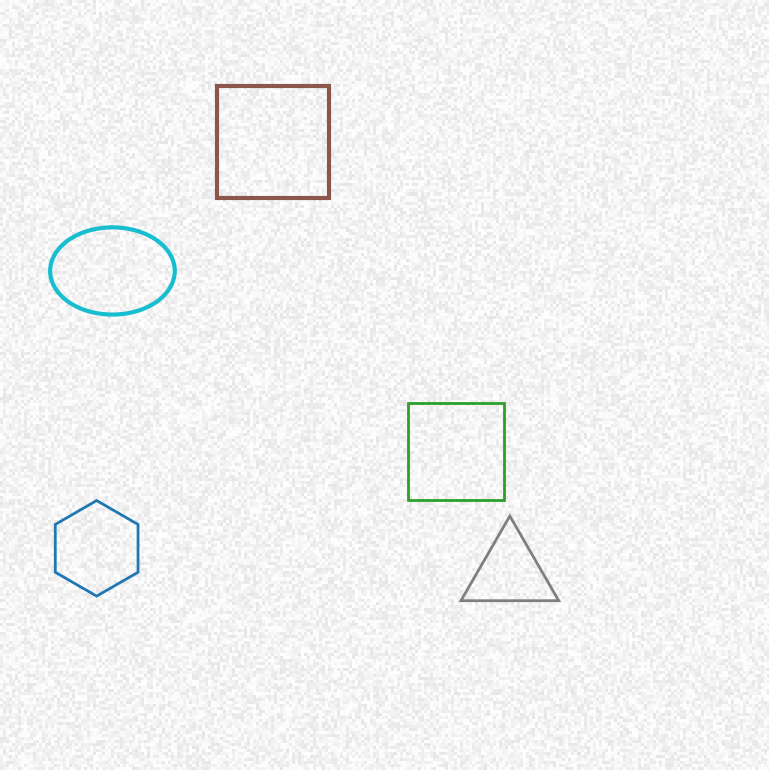[{"shape": "hexagon", "thickness": 1, "radius": 0.31, "center": [0.126, 0.288]}, {"shape": "square", "thickness": 1, "radius": 0.31, "center": [0.592, 0.414]}, {"shape": "square", "thickness": 1.5, "radius": 0.36, "center": [0.354, 0.815]}, {"shape": "triangle", "thickness": 1, "radius": 0.37, "center": [0.662, 0.257]}, {"shape": "oval", "thickness": 1.5, "radius": 0.4, "center": [0.146, 0.648]}]